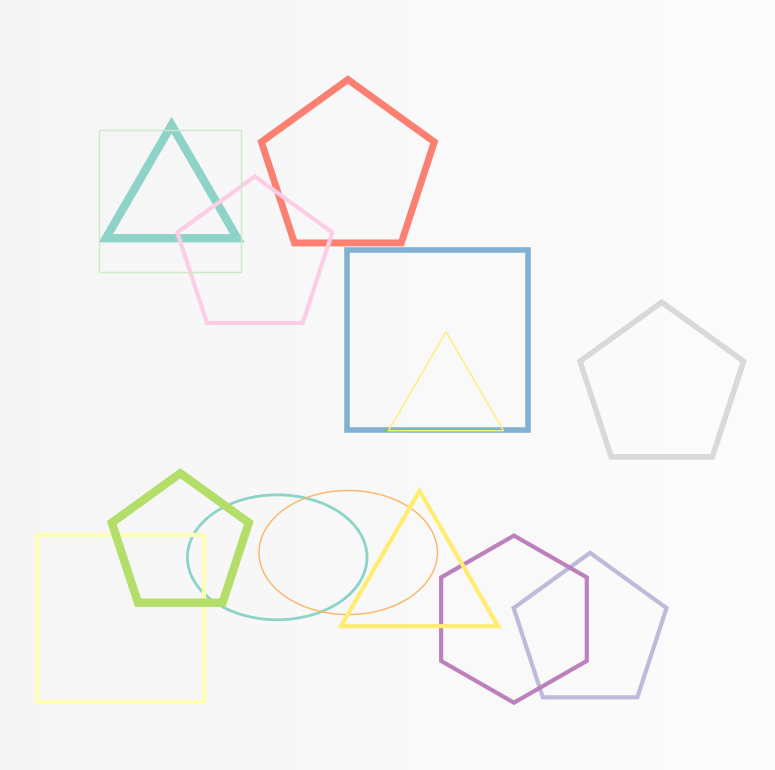[{"shape": "triangle", "thickness": 3, "radius": 0.49, "center": [0.221, 0.74]}, {"shape": "oval", "thickness": 1, "radius": 0.58, "center": [0.358, 0.276]}, {"shape": "square", "thickness": 1.5, "radius": 0.54, "center": [0.156, 0.197]}, {"shape": "pentagon", "thickness": 1.5, "radius": 0.52, "center": [0.761, 0.178]}, {"shape": "pentagon", "thickness": 2.5, "radius": 0.59, "center": [0.449, 0.779]}, {"shape": "square", "thickness": 2, "radius": 0.58, "center": [0.564, 0.558]}, {"shape": "oval", "thickness": 0.5, "radius": 0.58, "center": [0.449, 0.282]}, {"shape": "pentagon", "thickness": 3, "radius": 0.46, "center": [0.233, 0.292]}, {"shape": "pentagon", "thickness": 1.5, "radius": 0.53, "center": [0.329, 0.666]}, {"shape": "pentagon", "thickness": 2, "radius": 0.55, "center": [0.854, 0.497]}, {"shape": "hexagon", "thickness": 1.5, "radius": 0.54, "center": [0.663, 0.196]}, {"shape": "square", "thickness": 0.5, "radius": 0.46, "center": [0.22, 0.739]}, {"shape": "triangle", "thickness": 1.5, "radius": 0.59, "center": [0.541, 0.245]}, {"shape": "triangle", "thickness": 0.5, "radius": 0.43, "center": [0.576, 0.483]}]